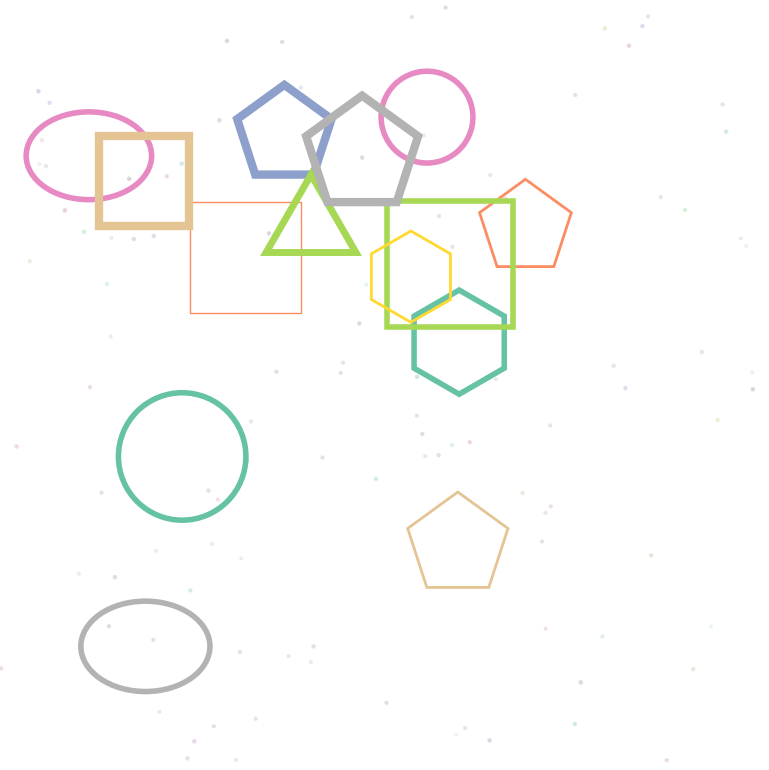[{"shape": "circle", "thickness": 2, "radius": 0.41, "center": [0.237, 0.407]}, {"shape": "hexagon", "thickness": 2, "radius": 0.34, "center": [0.596, 0.556]}, {"shape": "pentagon", "thickness": 1, "radius": 0.31, "center": [0.682, 0.704]}, {"shape": "square", "thickness": 0.5, "radius": 0.36, "center": [0.319, 0.666]}, {"shape": "pentagon", "thickness": 3, "radius": 0.32, "center": [0.369, 0.825]}, {"shape": "oval", "thickness": 2, "radius": 0.41, "center": [0.115, 0.798]}, {"shape": "circle", "thickness": 2, "radius": 0.3, "center": [0.555, 0.848]}, {"shape": "square", "thickness": 2, "radius": 0.41, "center": [0.584, 0.657]}, {"shape": "triangle", "thickness": 2.5, "radius": 0.34, "center": [0.404, 0.706]}, {"shape": "hexagon", "thickness": 1, "radius": 0.3, "center": [0.534, 0.641]}, {"shape": "square", "thickness": 3, "radius": 0.29, "center": [0.187, 0.765]}, {"shape": "pentagon", "thickness": 1, "radius": 0.34, "center": [0.595, 0.293]}, {"shape": "pentagon", "thickness": 3, "radius": 0.38, "center": [0.47, 0.799]}, {"shape": "oval", "thickness": 2, "radius": 0.42, "center": [0.189, 0.161]}]